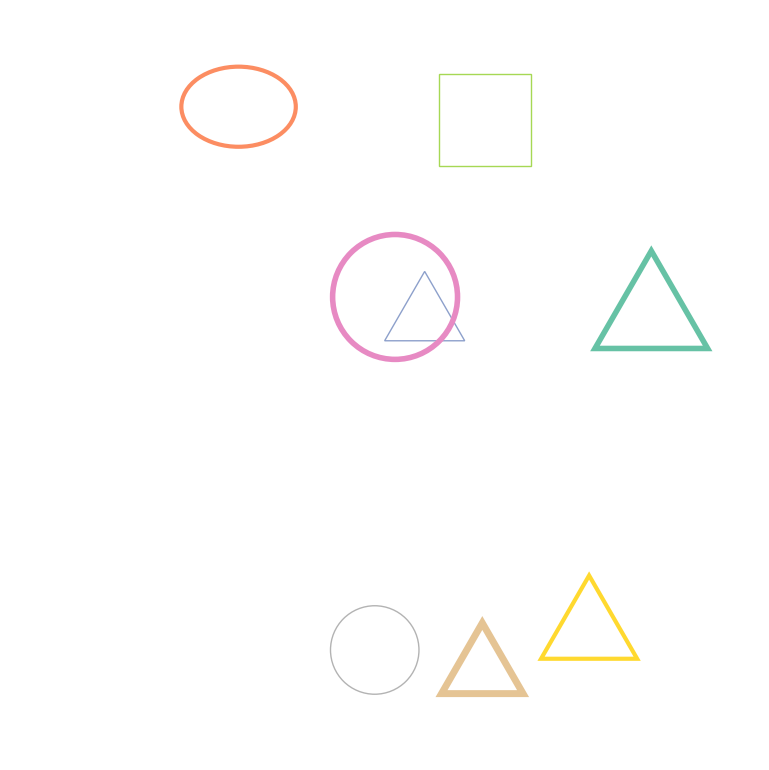[{"shape": "triangle", "thickness": 2, "radius": 0.42, "center": [0.846, 0.59]}, {"shape": "oval", "thickness": 1.5, "radius": 0.37, "center": [0.31, 0.861]}, {"shape": "triangle", "thickness": 0.5, "radius": 0.3, "center": [0.552, 0.587]}, {"shape": "circle", "thickness": 2, "radius": 0.41, "center": [0.513, 0.614]}, {"shape": "square", "thickness": 0.5, "radius": 0.3, "center": [0.63, 0.845]}, {"shape": "triangle", "thickness": 1.5, "radius": 0.36, "center": [0.765, 0.181]}, {"shape": "triangle", "thickness": 2.5, "radius": 0.31, "center": [0.626, 0.13]}, {"shape": "circle", "thickness": 0.5, "radius": 0.29, "center": [0.487, 0.156]}]